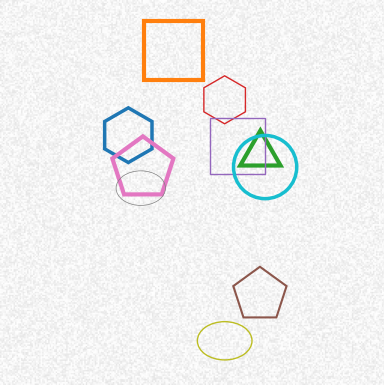[{"shape": "hexagon", "thickness": 2.5, "radius": 0.35, "center": [0.333, 0.649]}, {"shape": "square", "thickness": 3, "radius": 0.38, "center": [0.451, 0.869]}, {"shape": "triangle", "thickness": 3, "radius": 0.3, "center": [0.676, 0.6]}, {"shape": "hexagon", "thickness": 1, "radius": 0.31, "center": [0.583, 0.741]}, {"shape": "square", "thickness": 1, "radius": 0.36, "center": [0.618, 0.621]}, {"shape": "pentagon", "thickness": 1.5, "radius": 0.36, "center": [0.675, 0.234]}, {"shape": "pentagon", "thickness": 3, "radius": 0.42, "center": [0.371, 0.562]}, {"shape": "oval", "thickness": 0.5, "radius": 0.32, "center": [0.366, 0.511]}, {"shape": "oval", "thickness": 1, "radius": 0.35, "center": [0.584, 0.115]}, {"shape": "circle", "thickness": 2.5, "radius": 0.41, "center": [0.689, 0.566]}]